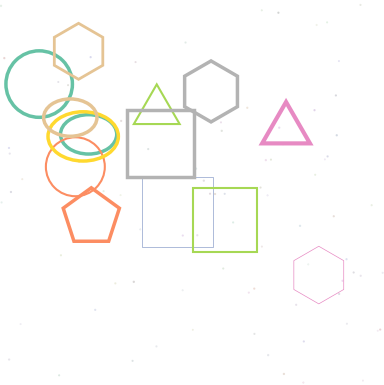[{"shape": "circle", "thickness": 2.5, "radius": 0.43, "center": [0.102, 0.782]}, {"shape": "oval", "thickness": 2.5, "radius": 0.37, "center": [0.23, 0.651]}, {"shape": "circle", "thickness": 1.5, "radius": 0.38, "center": [0.196, 0.567]}, {"shape": "pentagon", "thickness": 2.5, "radius": 0.38, "center": [0.237, 0.435]}, {"shape": "square", "thickness": 0.5, "radius": 0.46, "center": [0.461, 0.45]}, {"shape": "hexagon", "thickness": 0.5, "radius": 0.37, "center": [0.828, 0.286]}, {"shape": "triangle", "thickness": 3, "radius": 0.36, "center": [0.743, 0.663]}, {"shape": "square", "thickness": 1.5, "radius": 0.42, "center": [0.585, 0.429]}, {"shape": "triangle", "thickness": 1.5, "radius": 0.34, "center": [0.407, 0.712]}, {"shape": "oval", "thickness": 2.5, "radius": 0.46, "center": [0.216, 0.646]}, {"shape": "hexagon", "thickness": 2, "radius": 0.36, "center": [0.204, 0.867]}, {"shape": "oval", "thickness": 2.5, "radius": 0.35, "center": [0.183, 0.695]}, {"shape": "hexagon", "thickness": 2.5, "radius": 0.4, "center": [0.548, 0.763]}, {"shape": "square", "thickness": 2.5, "radius": 0.44, "center": [0.416, 0.628]}]